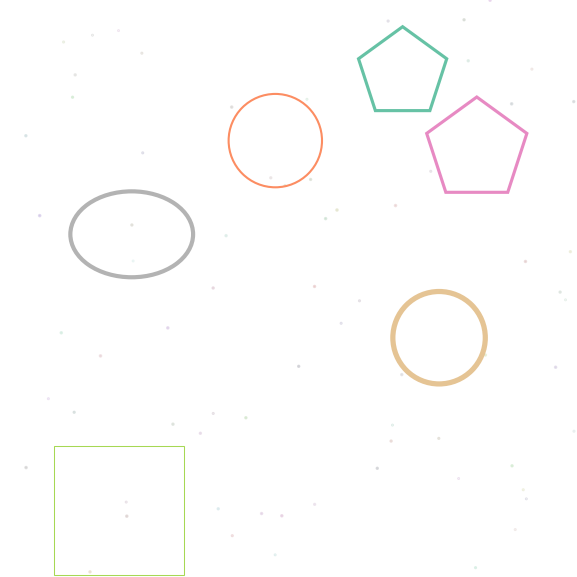[{"shape": "pentagon", "thickness": 1.5, "radius": 0.4, "center": [0.697, 0.873]}, {"shape": "circle", "thickness": 1, "radius": 0.4, "center": [0.477, 0.756]}, {"shape": "pentagon", "thickness": 1.5, "radius": 0.46, "center": [0.826, 0.74]}, {"shape": "square", "thickness": 0.5, "radius": 0.56, "center": [0.206, 0.115]}, {"shape": "circle", "thickness": 2.5, "radius": 0.4, "center": [0.76, 0.414]}, {"shape": "oval", "thickness": 2, "radius": 0.53, "center": [0.228, 0.593]}]